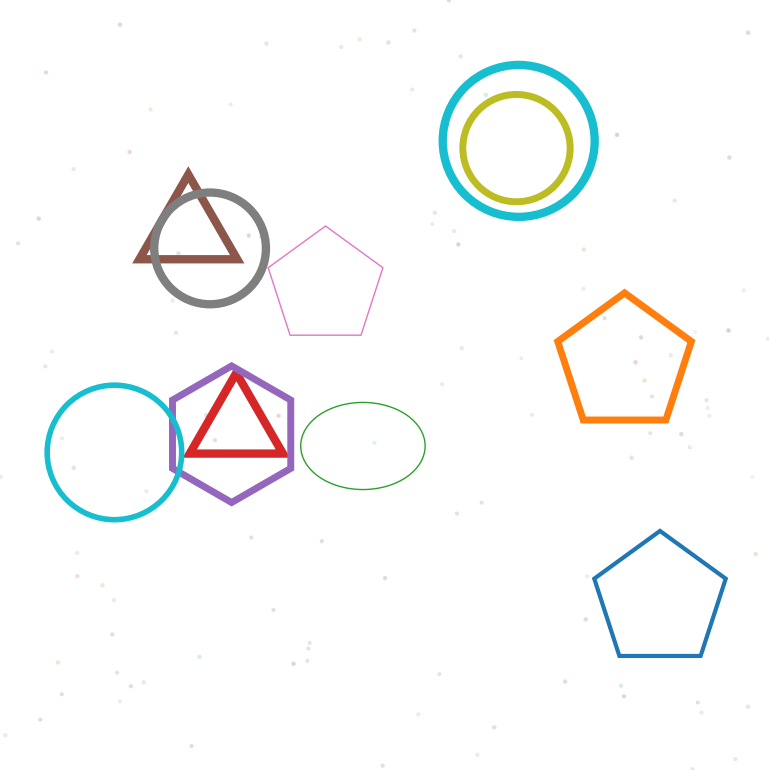[{"shape": "pentagon", "thickness": 1.5, "radius": 0.45, "center": [0.857, 0.221]}, {"shape": "pentagon", "thickness": 2.5, "radius": 0.46, "center": [0.811, 0.528]}, {"shape": "oval", "thickness": 0.5, "radius": 0.4, "center": [0.471, 0.421]}, {"shape": "triangle", "thickness": 3, "radius": 0.35, "center": [0.307, 0.446]}, {"shape": "hexagon", "thickness": 2.5, "radius": 0.44, "center": [0.301, 0.436]}, {"shape": "triangle", "thickness": 3, "radius": 0.37, "center": [0.245, 0.7]}, {"shape": "pentagon", "thickness": 0.5, "radius": 0.39, "center": [0.423, 0.628]}, {"shape": "circle", "thickness": 3, "radius": 0.36, "center": [0.273, 0.677]}, {"shape": "circle", "thickness": 2.5, "radius": 0.35, "center": [0.671, 0.808]}, {"shape": "circle", "thickness": 3, "radius": 0.49, "center": [0.674, 0.817]}, {"shape": "circle", "thickness": 2, "radius": 0.44, "center": [0.149, 0.412]}]